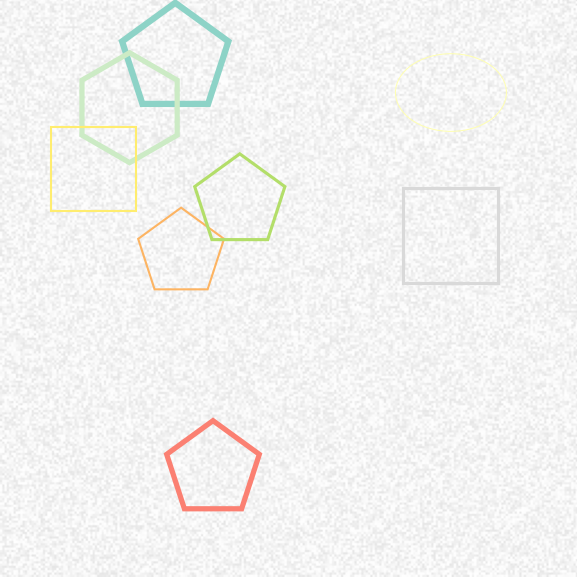[{"shape": "pentagon", "thickness": 3, "radius": 0.48, "center": [0.303, 0.898]}, {"shape": "oval", "thickness": 0.5, "radius": 0.48, "center": [0.781, 0.839]}, {"shape": "pentagon", "thickness": 2.5, "radius": 0.42, "center": [0.369, 0.186]}, {"shape": "pentagon", "thickness": 1, "radius": 0.39, "center": [0.314, 0.561]}, {"shape": "pentagon", "thickness": 1.5, "radius": 0.41, "center": [0.415, 0.651]}, {"shape": "square", "thickness": 1.5, "radius": 0.41, "center": [0.78, 0.591]}, {"shape": "hexagon", "thickness": 2.5, "radius": 0.48, "center": [0.224, 0.813]}, {"shape": "square", "thickness": 1, "radius": 0.37, "center": [0.162, 0.707]}]